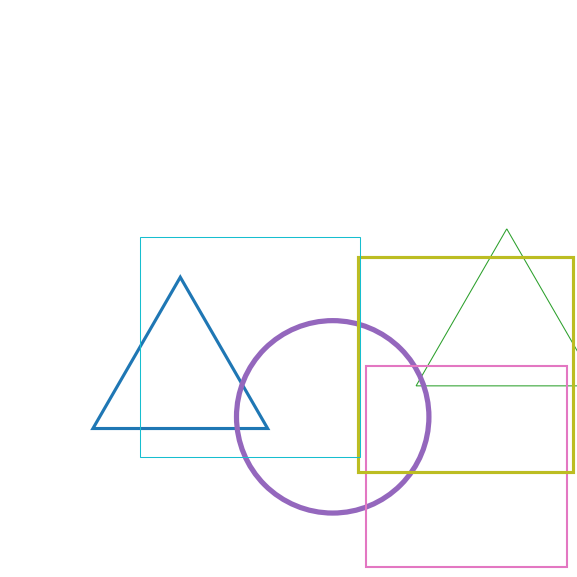[{"shape": "triangle", "thickness": 1.5, "radius": 0.87, "center": [0.312, 0.344]}, {"shape": "triangle", "thickness": 0.5, "radius": 0.91, "center": [0.877, 0.422]}, {"shape": "circle", "thickness": 2.5, "radius": 0.83, "center": [0.576, 0.277]}, {"shape": "square", "thickness": 1, "radius": 0.87, "center": [0.808, 0.191]}, {"shape": "square", "thickness": 1.5, "radius": 0.93, "center": [0.807, 0.369]}, {"shape": "square", "thickness": 0.5, "radius": 0.95, "center": [0.433, 0.398]}]